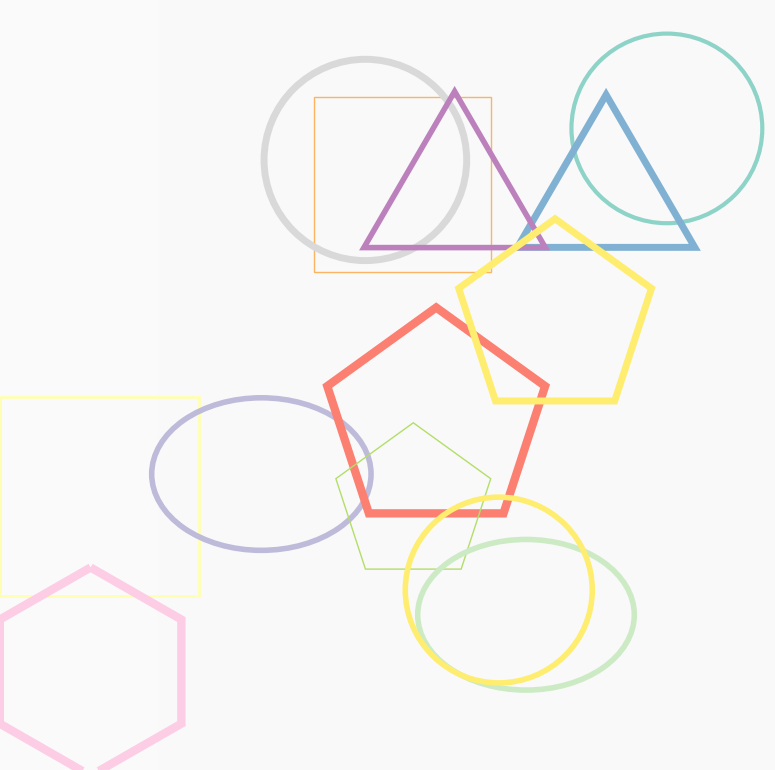[{"shape": "circle", "thickness": 1.5, "radius": 0.62, "center": [0.86, 0.833]}, {"shape": "square", "thickness": 1, "radius": 0.64, "center": [0.128, 0.355]}, {"shape": "oval", "thickness": 2, "radius": 0.71, "center": [0.337, 0.384]}, {"shape": "pentagon", "thickness": 3, "radius": 0.74, "center": [0.563, 0.453]}, {"shape": "triangle", "thickness": 2.5, "radius": 0.66, "center": [0.782, 0.745]}, {"shape": "square", "thickness": 0.5, "radius": 0.57, "center": [0.52, 0.76]}, {"shape": "pentagon", "thickness": 0.5, "radius": 0.53, "center": [0.533, 0.346]}, {"shape": "hexagon", "thickness": 3, "radius": 0.68, "center": [0.117, 0.128]}, {"shape": "circle", "thickness": 2.5, "radius": 0.65, "center": [0.471, 0.792]}, {"shape": "triangle", "thickness": 2, "radius": 0.68, "center": [0.587, 0.746]}, {"shape": "oval", "thickness": 2, "radius": 0.7, "center": [0.679, 0.202]}, {"shape": "circle", "thickness": 2, "radius": 0.6, "center": [0.644, 0.234]}, {"shape": "pentagon", "thickness": 2.5, "radius": 0.65, "center": [0.716, 0.585]}]